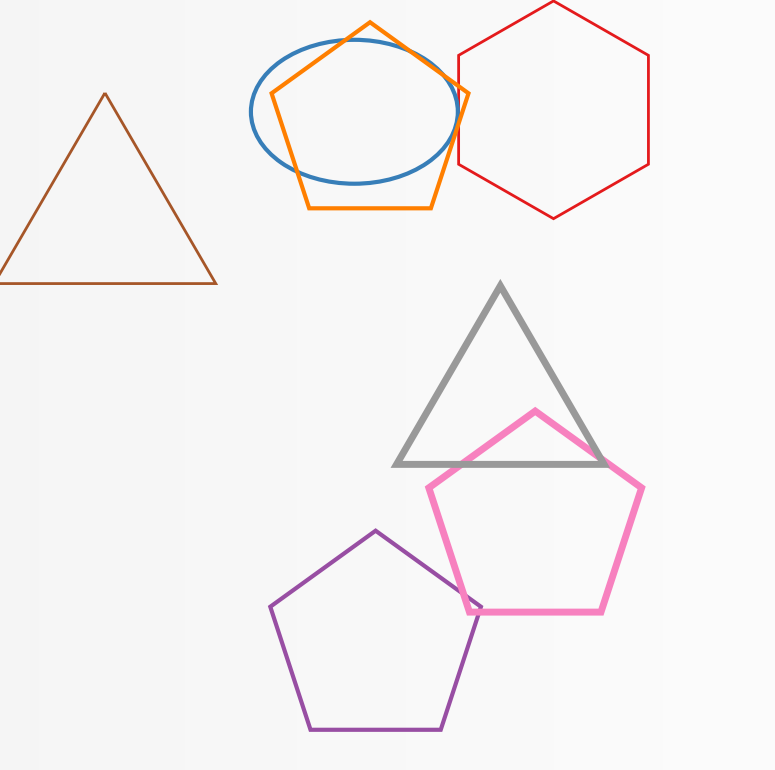[{"shape": "hexagon", "thickness": 1, "radius": 0.71, "center": [0.714, 0.857]}, {"shape": "oval", "thickness": 1.5, "radius": 0.67, "center": [0.457, 0.855]}, {"shape": "pentagon", "thickness": 1.5, "radius": 0.71, "center": [0.485, 0.168]}, {"shape": "pentagon", "thickness": 1.5, "radius": 0.67, "center": [0.477, 0.838]}, {"shape": "triangle", "thickness": 1, "radius": 0.83, "center": [0.135, 0.714]}, {"shape": "pentagon", "thickness": 2.5, "radius": 0.72, "center": [0.691, 0.322]}, {"shape": "triangle", "thickness": 2.5, "radius": 0.77, "center": [0.646, 0.474]}]